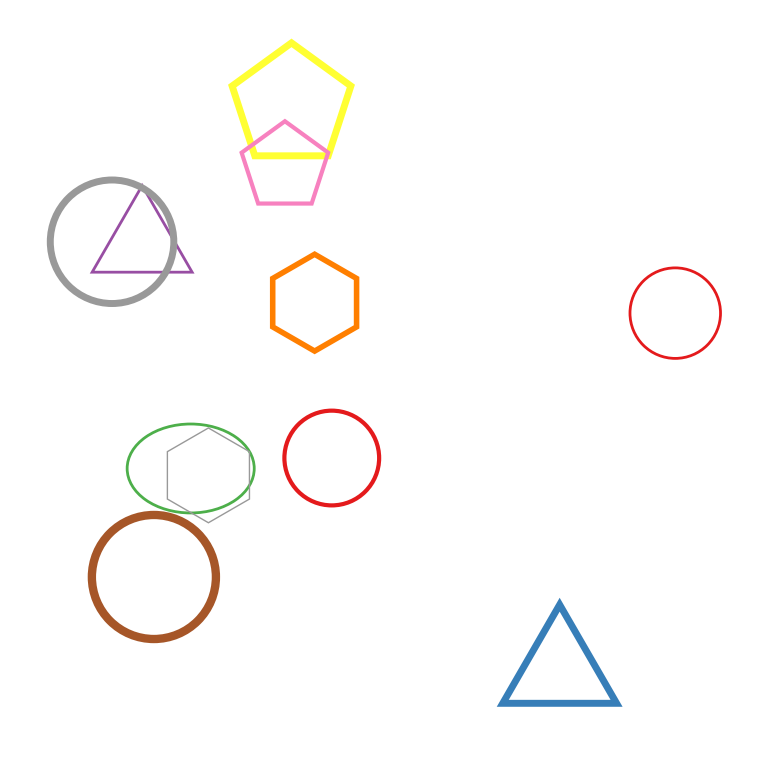[{"shape": "circle", "thickness": 1.5, "radius": 0.31, "center": [0.431, 0.405]}, {"shape": "circle", "thickness": 1, "radius": 0.29, "center": [0.877, 0.593]}, {"shape": "triangle", "thickness": 2.5, "radius": 0.43, "center": [0.727, 0.129]}, {"shape": "oval", "thickness": 1, "radius": 0.41, "center": [0.248, 0.392]}, {"shape": "triangle", "thickness": 1, "radius": 0.37, "center": [0.185, 0.684]}, {"shape": "hexagon", "thickness": 2, "radius": 0.31, "center": [0.409, 0.607]}, {"shape": "pentagon", "thickness": 2.5, "radius": 0.41, "center": [0.379, 0.863]}, {"shape": "circle", "thickness": 3, "radius": 0.4, "center": [0.2, 0.251]}, {"shape": "pentagon", "thickness": 1.5, "radius": 0.3, "center": [0.37, 0.783]}, {"shape": "circle", "thickness": 2.5, "radius": 0.4, "center": [0.146, 0.686]}, {"shape": "hexagon", "thickness": 0.5, "radius": 0.31, "center": [0.271, 0.383]}]